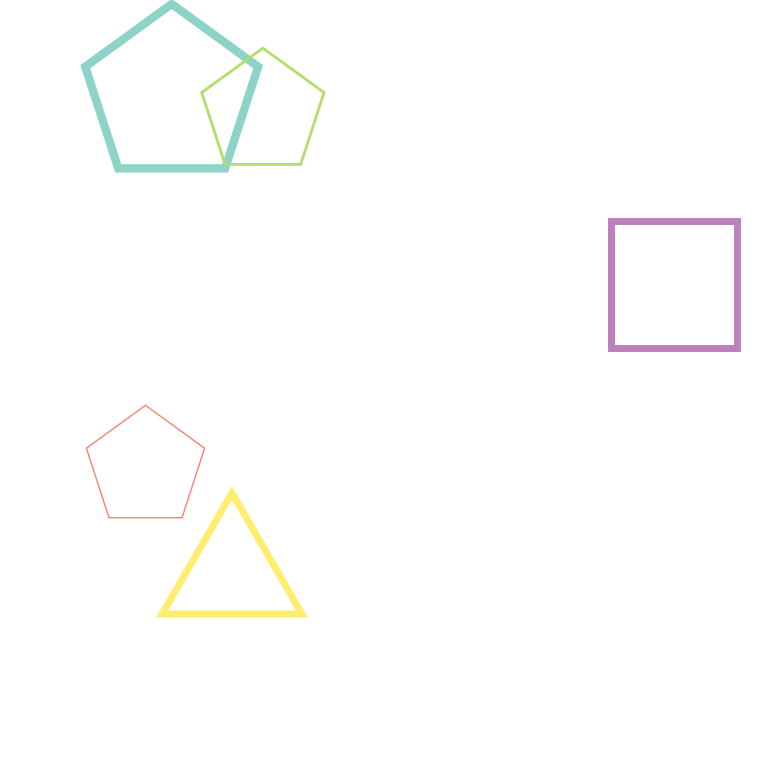[{"shape": "pentagon", "thickness": 3, "radius": 0.59, "center": [0.223, 0.877]}, {"shape": "pentagon", "thickness": 0.5, "radius": 0.4, "center": [0.189, 0.393]}, {"shape": "pentagon", "thickness": 1, "radius": 0.42, "center": [0.341, 0.854]}, {"shape": "square", "thickness": 2.5, "radius": 0.41, "center": [0.875, 0.631]}, {"shape": "triangle", "thickness": 2.5, "radius": 0.52, "center": [0.301, 0.255]}]